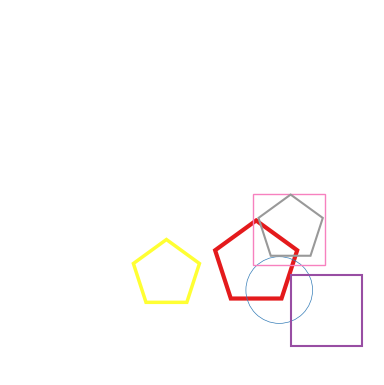[{"shape": "pentagon", "thickness": 3, "radius": 0.56, "center": [0.665, 0.315]}, {"shape": "circle", "thickness": 0.5, "radius": 0.43, "center": [0.725, 0.247]}, {"shape": "square", "thickness": 1.5, "radius": 0.46, "center": [0.848, 0.193]}, {"shape": "pentagon", "thickness": 2.5, "radius": 0.45, "center": [0.432, 0.288]}, {"shape": "square", "thickness": 1, "radius": 0.46, "center": [0.751, 0.404]}, {"shape": "pentagon", "thickness": 1.5, "radius": 0.44, "center": [0.755, 0.407]}]